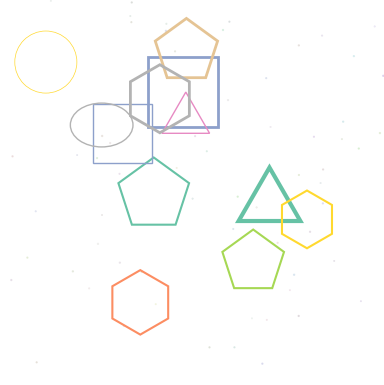[{"shape": "triangle", "thickness": 3, "radius": 0.46, "center": [0.7, 0.472]}, {"shape": "pentagon", "thickness": 1.5, "radius": 0.48, "center": [0.399, 0.494]}, {"shape": "hexagon", "thickness": 1.5, "radius": 0.42, "center": [0.364, 0.215]}, {"shape": "square", "thickness": 2, "radius": 0.45, "center": [0.475, 0.762]}, {"shape": "square", "thickness": 1, "radius": 0.38, "center": [0.318, 0.653]}, {"shape": "triangle", "thickness": 1, "radius": 0.36, "center": [0.483, 0.689]}, {"shape": "pentagon", "thickness": 1.5, "radius": 0.42, "center": [0.658, 0.32]}, {"shape": "circle", "thickness": 0.5, "radius": 0.4, "center": [0.119, 0.839]}, {"shape": "hexagon", "thickness": 1.5, "radius": 0.37, "center": [0.797, 0.43]}, {"shape": "pentagon", "thickness": 2, "radius": 0.43, "center": [0.484, 0.867]}, {"shape": "hexagon", "thickness": 2, "radius": 0.44, "center": [0.415, 0.744]}, {"shape": "oval", "thickness": 1, "radius": 0.41, "center": [0.264, 0.675]}]